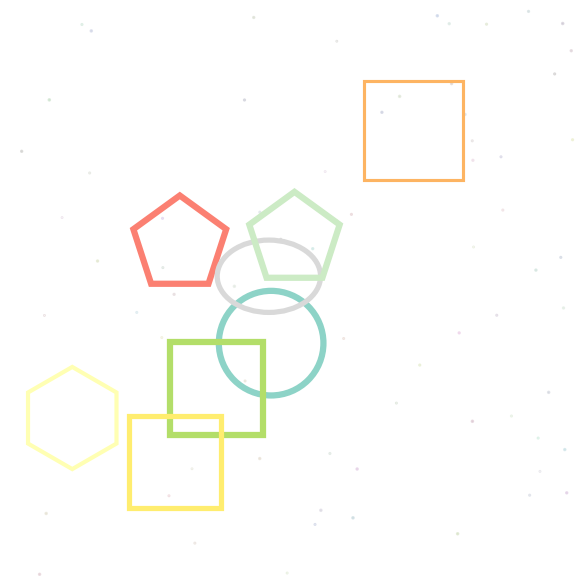[{"shape": "circle", "thickness": 3, "radius": 0.45, "center": [0.469, 0.405]}, {"shape": "hexagon", "thickness": 2, "radius": 0.44, "center": [0.125, 0.275]}, {"shape": "pentagon", "thickness": 3, "radius": 0.42, "center": [0.311, 0.576]}, {"shape": "square", "thickness": 1.5, "radius": 0.43, "center": [0.716, 0.773]}, {"shape": "square", "thickness": 3, "radius": 0.4, "center": [0.375, 0.327]}, {"shape": "oval", "thickness": 2.5, "radius": 0.45, "center": [0.466, 0.521]}, {"shape": "pentagon", "thickness": 3, "radius": 0.41, "center": [0.51, 0.585]}, {"shape": "square", "thickness": 2.5, "radius": 0.39, "center": [0.303, 0.199]}]